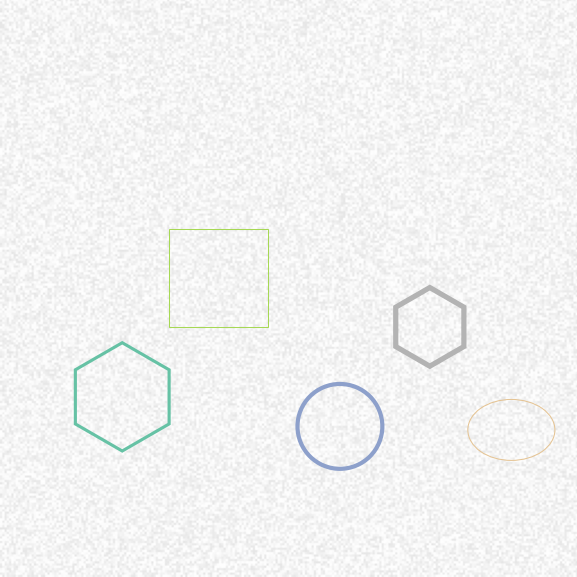[{"shape": "hexagon", "thickness": 1.5, "radius": 0.47, "center": [0.212, 0.312]}, {"shape": "circle", "thickness": 2, "radius": 0.37, "center": [0.589, 0.261]}, {"shape": "square", "thickness": 0.5, "radius": 0.43, "center": [0.378, 0.518]}, {"shape": "oval", "thickness": 0.5, "radius": 0.38, "center": [0.885, 0.255]}, {"shape": "hexagon", "thickness": 2.5, "radius": 0.34, "center": [0.744, 0.433]}]